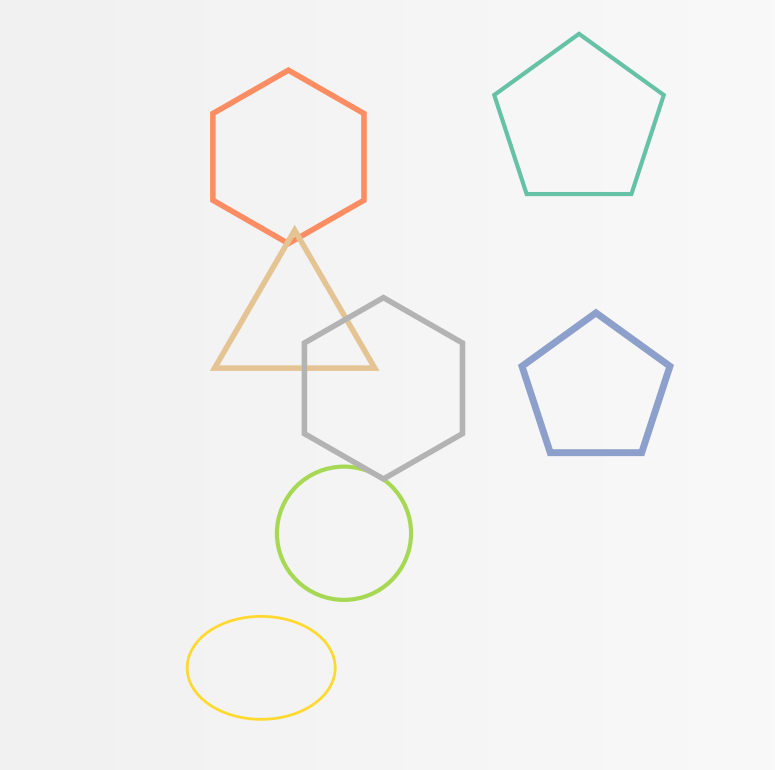[{"shape": "pentagon", "thickness": 1.5, "radius": 0.58, "center": [0.747, 0.841]}, {"shape": "hexagon", "thickness": 2, "radius": 0.56, "center": [0.372, 0.796]}, {"shape": "pentagon", "thickness": 2.5, "radius": 0.5, "center": [0.769, 0.493]}, {"shape": "circle", "thickness": 1.5, "radius": 0.43, "center": [0.444, 0.307]}, {"shape": "oval", "thickness": 1, "radius": 0.48, "center": [0.337, 0.133]}, {"shape": "triangle", "thickness": 2, "radius": 0.6, "center": [0.38, 0.582]}, {"shape": "hexagon", "thickness": 2, "radius": 0.59, "center": [0.495, 0.496]}]